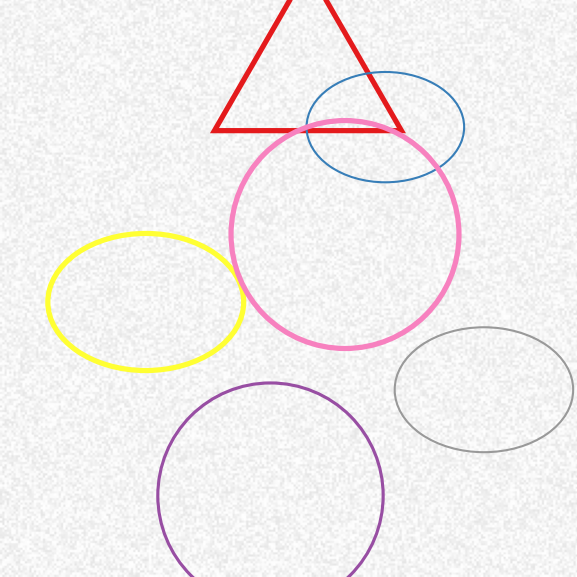[{"shape": "triangle", "thickness": 2.5, "radius": 0.93, "center": [0.533, 0.866]}, {"shape": "oval", "thickness": 1, "radius": 0.68, "center": [0.667, 0.779]}, {"shape": "circle", "thickness": 1.5, "radius": 0.98, "center": [0.468, 0.141]}, {"shape": "oval", "thickness": 2.5, "radius": 0.85, "center": [0.252, 0.476]}, {"shape": "circle", "thickness": 2.5, "radius": 0.99, "center": [0.597, 0.593]}, {"shape": "oval", "thickness": 1, "radius": 0.77, "center": [0.838, 0.324]}]